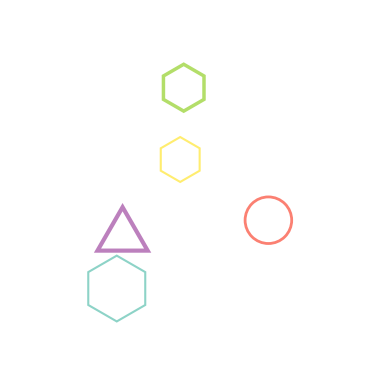[{"shape": "hexagon", "thickness": 1.5, "radius": 0.43, "center": [0.303, 0.251]}, {"shape": "circle", "thickness": 2, "radius": 0.3, "center": [0.697, 0.428]}, {"shape": "hexagon", "thickness": 2.5, "radius": 0.3, "center": [0.477, 0.772]}, {"shape": "triangle", "thickness": 3, "radius": 0.38, "center": [0.318, 0.387]}, {"shape": "hexagon", "thickness": 1.5, "radius": 0.29, "center": [0.468, 0.586]}]